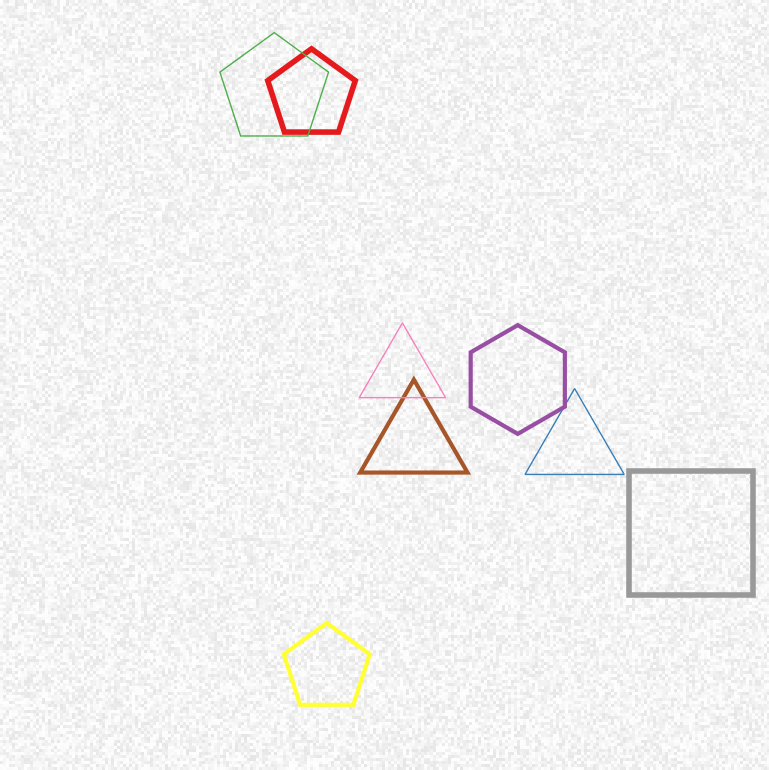[{"shape": "pentagon", "thickness": 2, "radius": 0.3, "center": [0.405, 0.877]}, {"shape": "triangle", "thickness": 0.5, "radius": 0.37, "center": [0.746, 0.421]}, {"shape": "pentagon", "thickness": 0.5, "radius": 0.37, "center": [0.356, 0.883]}, {"shape": "hexagon", "thickness": 1.5, "radius": 0.35, "center": [0.672, 0.507]}, {"shape": "pentagon", "thickness": 1.5, "radius": 0.29, "center": [0.424, 0.132]}, {"shape": "triangle", "thickness": 1.5, "radius": 0.4, "center": [0.537, 0.427]}, {"shape": "triangle", "thickness": 0.5, "radius": 0.32, "center": [0.523, 0.516]}, {"shape": "square", "thickness": 2, "radius": 0.4, "center": [0.898, 0.308]}]